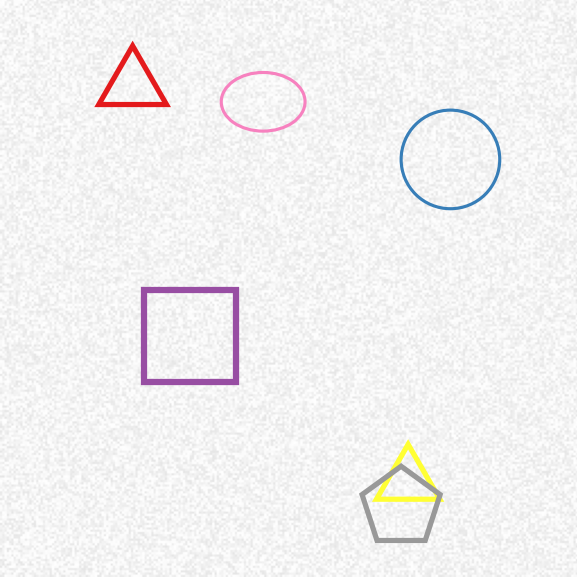[{"shape": "triangle", "thickness": 2.5, "radius": 0.34, "center": [0.23, 0.852]}, {"shape": "circle", "thickness": 1.5, "radius": 0.43, "center": [0.78, 0.723]}, {"shape": "square", "thickness": 3, "radius": 0.4, "center": [0.329, 0.417]}, {"shape": "triangle", "thickness": 2.5, "radius": 0.32, "center": [0.707, 0.166]}, {"shape": "oval", "thickness": 1.5, "radius": 0.36, "center": [0.456, 0.823]}, {"shape": "pentagon", "thickness": 2.5, "radius": 0.36, "center": [0.695, 0.121]}]